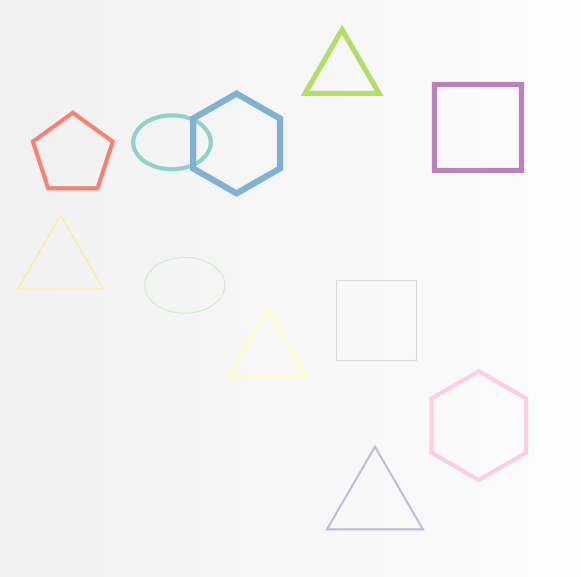[{"shape": "oval", "thickness": 2, "radius": 0.33, "center": [0.296, 0.753]}, {"shape": "triangle", "thickness": 1, "radius": 0.39, "center": [0.46, 0.387]}, {"shape": "triangle", "thickness": 1, "radius": 0.48, "center": [0.645, 0.13]}, {"shape": "pentagon", "thickness": 2, "radius": 0.36, "center": [0.125, 0.732]}, {"shape": "hexagon", "thickness": 3, "radius": 0.43, "center": [0.407, 0.751]}, {"shape": "triangle", "thickness": 2.5, "radius": 0.37, "center": [0.589, 0.874]}, {"shape": "hexagon", "thickness": 2, "radius": 0.47, "center": [0.824, 0.262]}, {"shape": "square", "thickness": 0.5, "radius": 0.35, "center": [0.647, 0.445]}, {"shape": "square", "thickness": 2.5, "radius": 0.37, "center": [0.822, 0.779]}, {"shape": "oval", "thickness": 0.5, "radius": 0.35, "center": [0.318, 0.505]}, {"shape": "triangle", "thickness": 0.5, "radius": 0.43, "center": [0.104, 0.541]}]